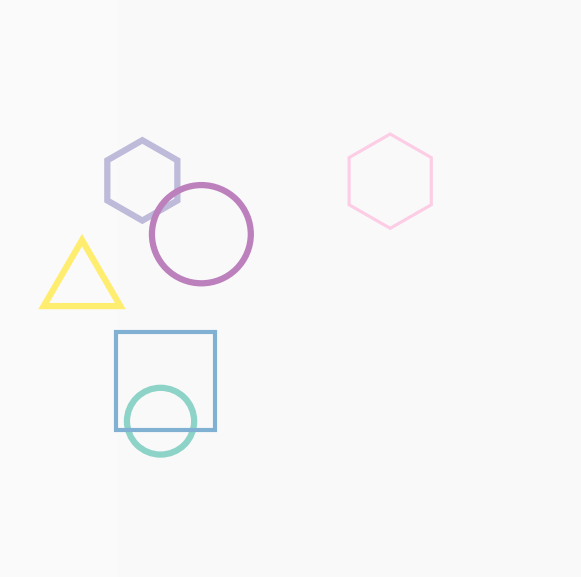[{"shape": "circle", "thickness": 3, "radius": 0.29, "center": [0.276, 0.27]}, {"shape": "hexagon", "thickness": 3, "radius": 0.35, "center": [0.245, 0.687]}, {"shape": "square", "thickness": 2, "radius": 0.42, "center": [0.285, 0.34]}, {"shape": "hexagon", "thickness": 1.5, "radius": 0.41, "center": [0.671, 0.685]}, {"shape": "circle", "thickness": 3, "radius": 0.43, "center": [0.346, 0.594]}, {"shape": "triangle", "thickness": 3, "radius": 0.38, "center": [0.141, 0.507]}]